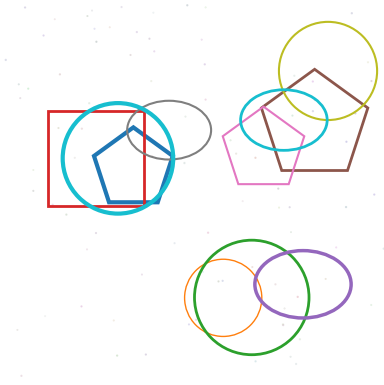[{"shape": "pentagon", "thickness": 3, "radius": 0.54, "center": [0.346, 0.562]}, {"shape": "circle", "thickness": 1, "radius": 0.5, "center": [0.58, 0.226]}, {"shape": "circle", "thickness": 2, "radius": 0.74, "center": [0.654, 0.227]}, {"shape": "square", "thickness": 2, "radius": 0.62, "center": [0.249, 0.589]}, {"shape": "oval", "thickness": 2.5, "radius": 0.63, "center": [0.787, 0.262]}, {"shape": "pentagon", "thickness": 2, "radius": 0.73, "center": [0.817, 0.675]}, {"shape": "pentagon", "thickness": 1.5, "radius": 0.56, "center": [0.684, 0.612]}, {"shape": "oval", "thickness": 1.5, "radius": 0.55, "center": [0.439, 0.662]}, {"shape": "circle", "thickness": 1.5, "radius": 0.64, "center": [0.852, 0.816]}, {"shape": "oval", "thickness": 2, "radius": 0.56, "center": [0.737, 0.688]}, {"shape": "circle", "thickness": 3, "radius": 0.72, "center": [0.306, 0.589]}]